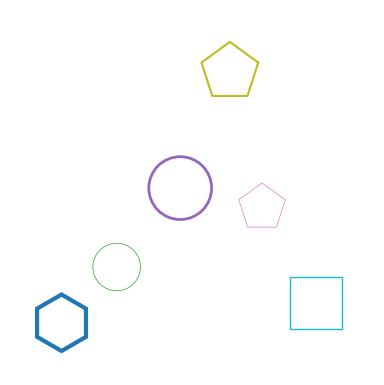[{"shape": "hexagon", "thickness": 3, "radius": 0.37, "center": [0.16, 0.162]}, {"shape": "circle", "thickness": 0.5, "radius": 0.31, "center": [0.303, 0.307]}, {"shape": "circle", "thickness": 2, "radius": 0.41, "center": [0.468, 0.511]}, {"shape": "pentagon", "thickness": 0.5, "radius": 0.32, "center": [0.681, 0.461]}, {"shape": "pentagon", "thickness": 1.5, "radius": 0.39, "center": [0.597, 0.814]}, {"shape": "square", "thickness": 1, "radius": 0.34, "center": [0.821, 0.214]}]